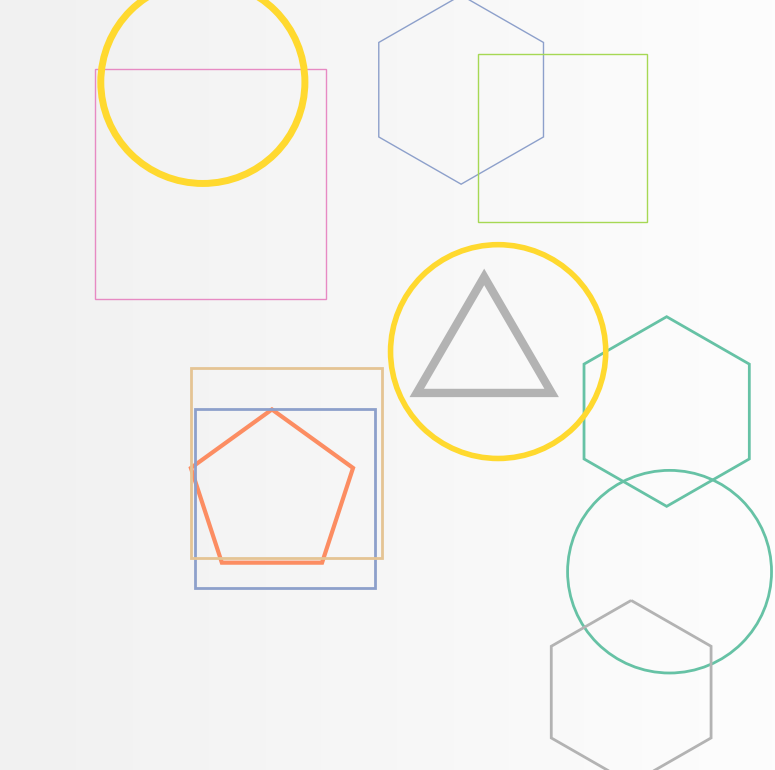[{"shape": "hexagon", "thickness": 1, "radius": 0.62, "center": [0.86, 0.466]}, {"shape": "circle", "thickness": 1, "radius": 0.66, "center": [0.864, 0.258]}, {"shape": "pentagon", "thickness": 1.5, "radius": 0.55, "center": [0.351, 0.358]}, {"shape": "square", "thickness": 1, "radius": 0.58, "center": [0.367, 0.353]}, {"shape": "hexagon", "thickness": 0.5, "radius": 0.61, "center": [0.595, 0.884]}, {"shape": "square", "thickness": 0.5, "radius": 0.75, "center": [0.272, 0.761]}, {"shape": "square", "thickness": 0.5, "radius": 0.54, "center": [0.726, 0.82]}, {"shape": "circle", "thickness": 2, "radius": 0.69, "center": [0.643, 0.543]}, {"shape": "circle", "thickness": 2.5, "radius": 0.66, "center": [0.262, 0.893]}, {"shape": "square", "thickness": 1, "radius": 0.62, "center": [0.369, 0.399]}, {"shape": "triangle", "thickness": 3, "radius": 0.5, "center": [0.625, 0.54]}, {"shape": "hexagon", "thickness": 1, "radius": 0.6, "center": [0.814, 0.101]}]